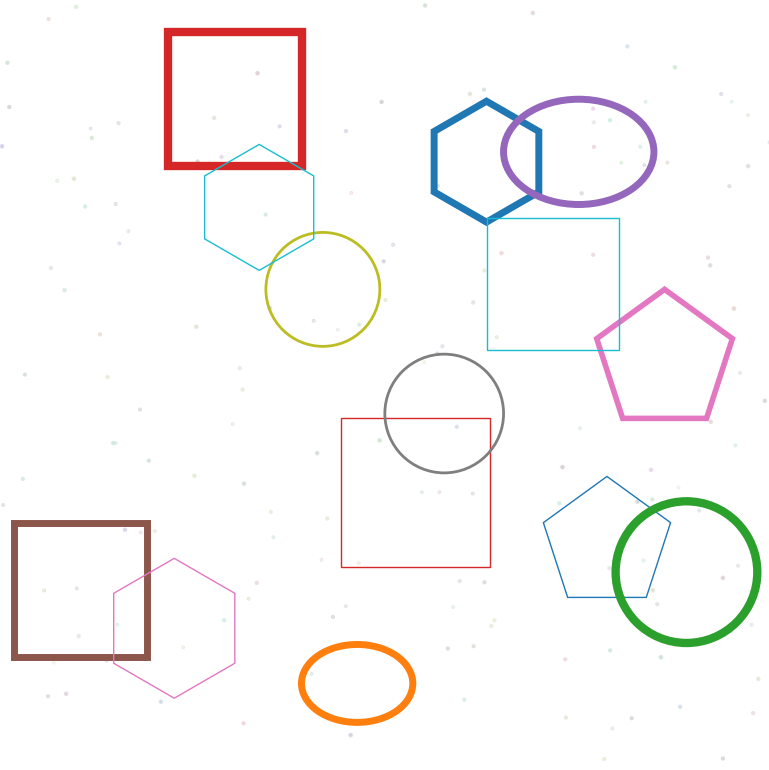[{"shape": "pentagon", "thickness": 0.5, "radius": 0.43, "center": [0.788, 0.294]}, {"shape": "hexagon", "thickness": 2.5, "radius": 0.39, "center": [0.632, 0.79]}, {"shape": "oval", "thickness": 2.5, "radius": 0.36, "center": [0.464, 0.112]}, {"shape": "circle", "thickness": 3, "radius": 0.46, "center": [0.892, 0.257]}, {"shape": "square", "thickness": 0.5, "radius": 0.48, "center": [0.539, 0.36]}, {"shape": "square", "thickness": 3, "radius": 0.43, "center": [0.305, 0.871]}, {"shape": "oval", "thickness": 2.5, "radius": 0.49, "center": [0.752, 0.803]}, {"shape": "square", "thickness": 2.5, "radius": 0.43, "center": [0.104, 0.234]}, {"shape": "pentagon", "thickness": 2, "radius": 0.46, "center": [0.863, 0.532]}, {"shape": "hexagon", "thickness": 0.5, "radius": 0.45, "center": [0.226, 0.184]}, {"shape": "circle", "thickness": 1, "radius": 0.39, "center": [0.577, 0.463]}, {"shape": "circle", "thickness": 1, "radius": 0.37, "center": [0.419, 0.624]}, {"shape": "hexagon", "thickness": 0.5, "radius": 0.41, "center": [0.337, 0.731]}, {"shape": "square", "thickness": 0.5, "radius": 0.43, "center": [0.718, 0.631]}]